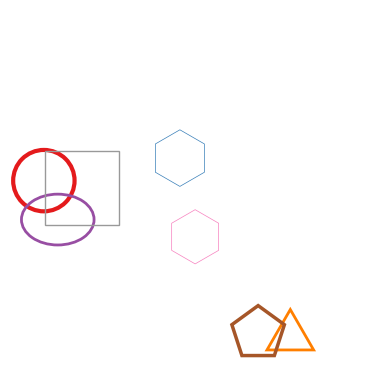[{"shape": "circle", "thickness": 3, "radius": 0.4, "center": [0.114, 0.531]}, {"shape": "hexagon", "thickness": 0.5, "radius": 0.37, "center": [0.467, 0.589]}, {"shape": "oval", "thickness": 2, "radius": 0.47, "center": [0.15, 0.43]}, {"shape": "triangle", "thickness": 2, "radius": 0.35, "center": [0.754, 0.126]}, {"shape": "pentagon", "thickness": 2.5, "radius": 0.36, "center": [0.67, 0.134]}, {"shape": "hexagon", "thickness": 0.5, "radius": 0.35, "center": [0.507, 0.385]}, {"shape": "square", "thickness": 1, "radius": 0.48, "center": [0.213, 0.512]}]